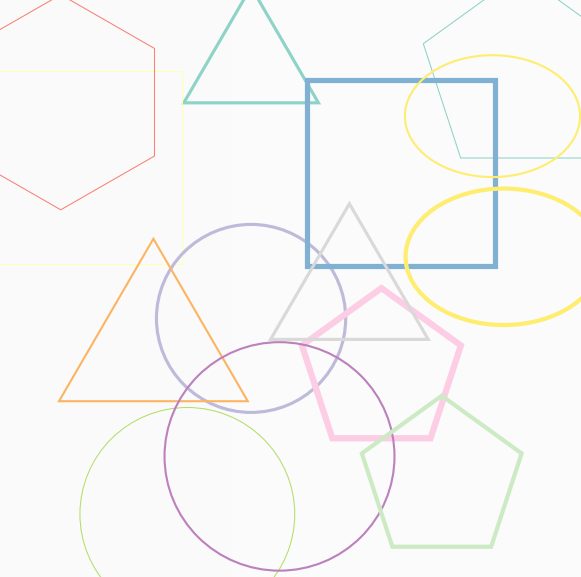[{"shape": "triangle", "thickness": 1.5, "radius": 0.67, "center": [0.432, 0.888]}, {"shape": "pentagon", "thickness": 0.5, "radius": 0.89, "center": [0.897, 0.869]}, {"shape": "square", "thickness": 0.5, "radius": 0.83, "center": [0.146, 0.71]}, {"shape": "circle", "thickness": 1.5, "radius": 0.81, "center": [0.432, 0.448]}, {"shape": "hexagon", "thickness": 0.5, "radius": 0.93, "center": [0.105, 0.822]}, {"shape": "square", "thickness": 2.5, "radius": 0.81, "center": [0.69, 0.699]}, {"shape": "triangle", "thickness": 1, "radius": 0.94, "center": [0.264, 0.398]}, {"shape": "circle", "thickness": 0.5, "radius": 0.92, "center": [0.322, 0.109]}, {"shape": "pentagon", "thickness": 3, "radius": 0.72, "center": [0.656, 0.357]}, {"shape": "triangle", "thickness": 1.5, "radius": 0.78, "center": [0.601, 0.49]}, {"shape": "circle", "thickness": 1, "radius": 0.99, "center": [0.481, 0.209]}, {"shape": "pentagon", "thickness": 2, "radius": 0.72, "center": [0.76, 0.169]}, {"shape": "oval", "thickness": 1, "radius": 0.75, "center": [0.847, 0.798]}, {"shape": "oval", "thickness": 2, "radius": 0.84, "center": [0.867, 0.554]}]